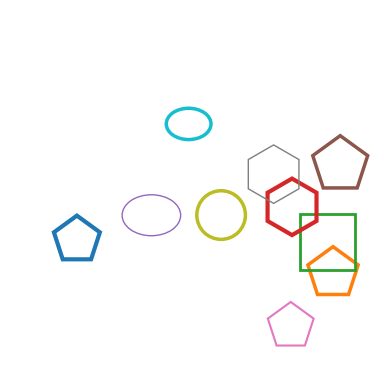[{"shape": "pentagon", "thickness": 3, "radius": 0.31, "center": [0.2, 0.377]}, {"shape": "pentagon", "thickness": 2.5, "radius": 0.34, "center": [0.865, 0.291]}, {"shape": "square", "thickness": 2, "radius": 0.36, "center": [0.851, 0.371]}, {"shape": "hexagon", "thickness": 3, "radius": 0.37, "center": [0.759, 0.463]}, {"shape": "oval", "thickness": 1, "radius": 0.38, "center": [0.393, 0.441]}, {"shape": "pentagon", "thickness": 2.5, "radius": 0.38, "center": [0.884, 0.573]}, {"shape": "pentagon", "thickness": 1.5, "radius": 0.31, "center": [0.755, 0.153]}, {"shape": "hexagon", "thickness": 1, "radius": 0.38, "center": [0.711, 0.548]}, {"shape": "circle", "thickness": 2.5, "radius": 0.32, "center": [0.574, 0.441]}, {"shape": "oval", "thickness": 2.5, "radius": 0.29, "center": [0.49, 0.678]}]